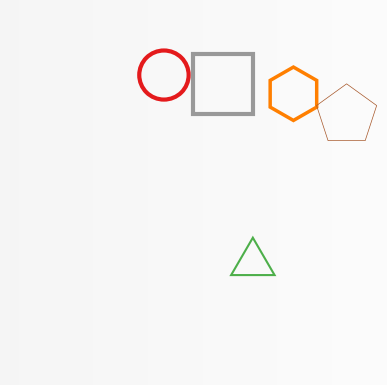[{"shape": "circle", "thickness": 3, "radius": 0.32, "center": [0.423, 0.805]}, {"shape": "triangle", "thickness": 1.5, "radius": 0.32, "center": [0.652, 0.318]}, {"shape": "hexagon", "thickness": 2.5, "radius": 0.35, "center": [0.757, 0.756]}, {"shape": "pentagon", "thickness": 0.5, "radius": 0.41, "center": [0.894, 0.701]}, {"shape": "square", "thickness": 3, "radius": 0.39, "center": [0.577, 0.783]}]